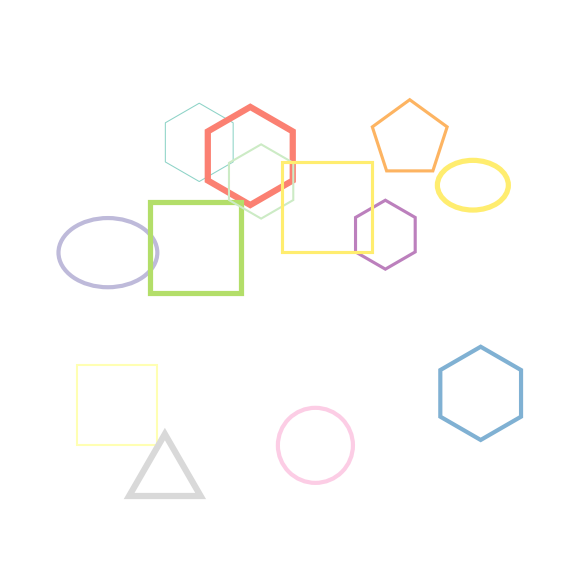[{"shape": "hexagon", "thickness": 0.5, "radius": 0.34, "center": [0.345, 0.753]}, {"shape": "square", "thickness": 1, "radius": 0.35, "center": [0.203, 0.298]}, {"shape": "oval", "thickness": 2, "radius": 0.43, "center": [0.187, 0.562]}, {"shape": "hexagon", "thickness": 3, "radius": 0.42, "center": [0.433, 0.729]}, {"shape": "hexagon", "thickness": 2, "radius": 0.4, "center": [0.832, 0.318]}, {"shape": "pentagon", "thickness": 1.5, "radius": 0.34, "center": [0.709, 0.758]}, {"shape": "square", "thickness": 2.5, "radius": 0.39, "center": [0.338, 0.571]}, {"shape": "circle", "thickness": 2, "radius": 0.32, "center": [0.546, 0.228]}, {"shape": "triangle", "thickness": 3, "radius": 0.36, "center": [0.285, 0.176]}, {"shape": "hexagon", "thickness": 1.5, "radius": 0.3, "center": [0.667, 0.593]}, {"shape": "hexagon", "thickness": 1, "radius": 0.32, "center": [0.452, 0.685]}, {"shape": "oval", "thickness": 2.5, "radius": 0.31, "center": [0.819, 0.678]}, {"shape": "square", "thickness": 1.5, "radius": 0.39, "center": [0.566, 0.641]}]